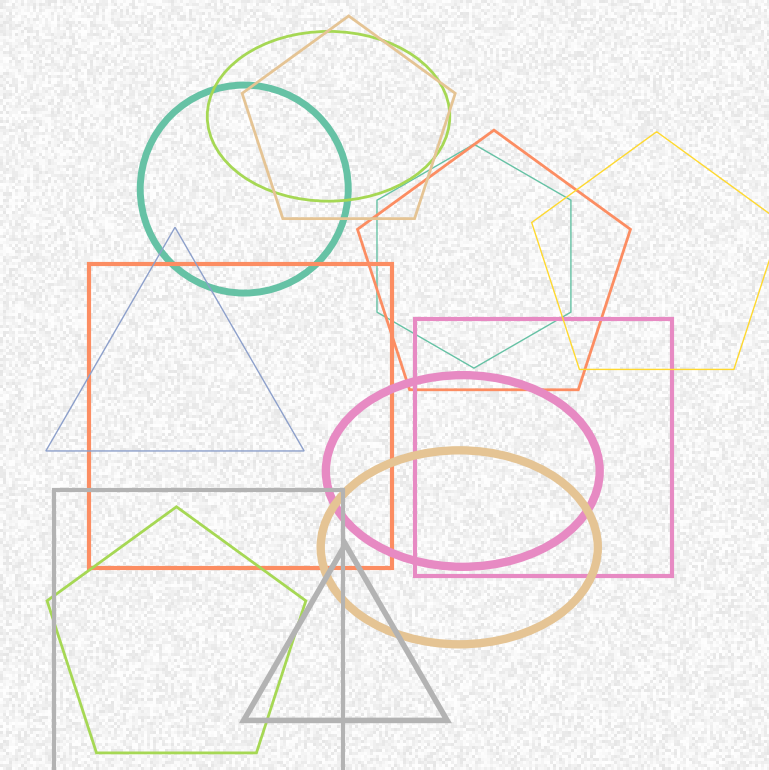[{"shape": "hexagon", "thickness": 0.5, "radius": 0.73, "center": [0.616, 0.667]}, {"shape": "circle", "thickness": 2.5, "radius": 0.68, "center": [0.317, 0.754]}, {"shape": "pentagon", "thickness": 1, "radius": 0.93, "center": [0.642, 0.645]}, {"shape": "square", "thickness": 1.5, "radius": 0.99, "center": [0.312, 0.459]}, {"shape": "triangle", "thickness": 0.5, "radius": 0.97, "center": [0.227, 0.511]}, {"shape": "square", "thickness": 1.5, "radius": 0.83, "center": [0.705, 0.419]}, {"shape": "oval", "thickness": 3, "radius": 0.89, "center": [0.601, 0.388]}, {"shape": "oval", "thickness": 1, "radius": 0.79, "center": [0.427, 0.849]}, {"shape": "pentagon", "thickness": 1, "radius": 0.88, "center": [0.229, 0.165]}, {"shape": "pentagon", "thickness": 0.5, "radius": 0.85, "center": [0.853, 0.658]}, {"shape": "pentagon", "thickness": 1, "radius": 0.73, "center": [0.453, 0.834]}, {"shape": "oval", "thickness": 3, "radius": 0.9, "center": [0.596, 0.289]}, {"shape": "square", "thickness": 1.5, "radius": 0.94, "center": [0.258, 0.176]}, {"shape": "triangle", "thickness": 2, "radius": 0.76, "center": [0.449, 0.141]}]